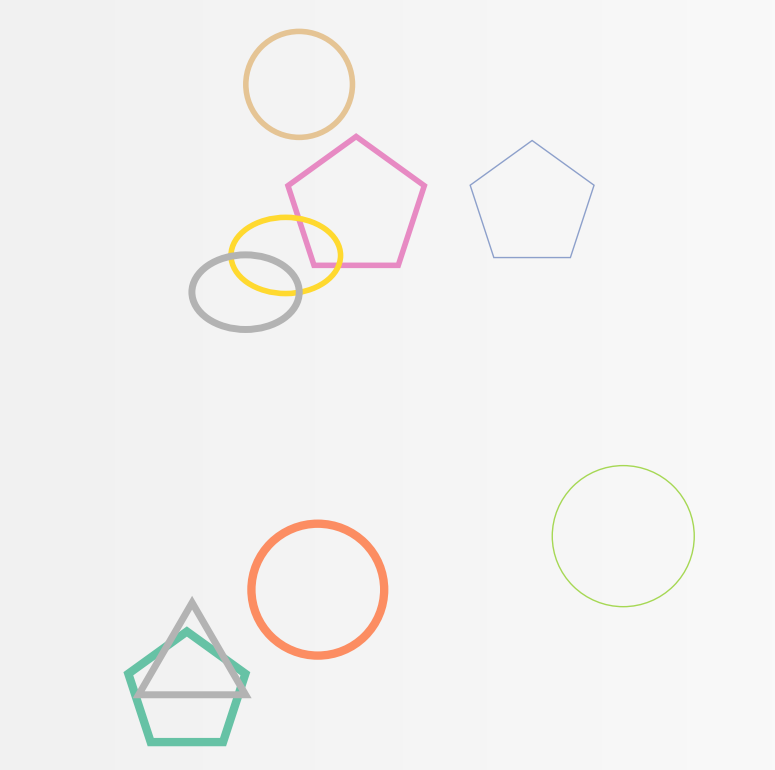[{"shape": "pentagon", "thickness": 3, "radius": 0.4, "center": [0.241, 0.1]}, {"shape": "circle", "thickness": 3, "radius": 0.43, "center": [0.41, 0.234]}, {"shape": "pentagon", "thickness": 0.5, "radius": 0.42, "center": [0.687, 0.733]}, {"shape": "pentagon", "thickness": 2, "radius": 0.46, "center": [0.46, 0.73]}, {"shape": "circle", "thickness": 0.5, "radius": 0.46, "center": [0.804, 0.304]}, {"shape": "oval", "thickness": 2, "radius": 0.35, "center": [0.369, 0.668]}, {"shape": "circle", "thickness": 2, "radius": 0.34, "center": [0.386, 0.89]}, {"shape": "oval", "thickness": 2.5, "radius": 0.35, "center": [0.317, 0.621]}, {"shape": "triangle", "thickness": 2.5, "radius": 0.4, "center": [0.248, 0.138]}]